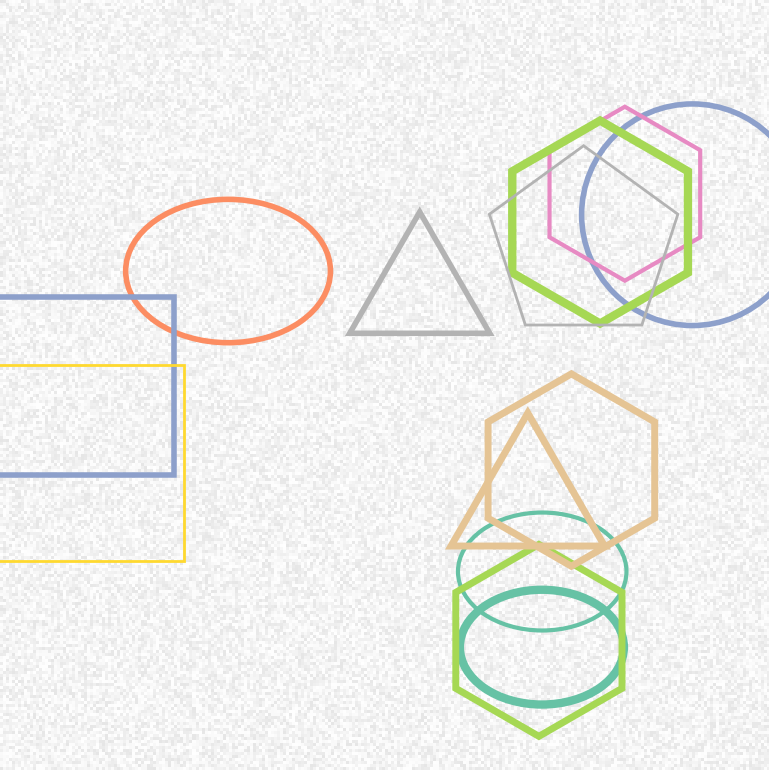[{"shape": "oval", "thickness": 1.5, "radius": 0.55, "center": [0.704, 0.258]}, {"shape": "oval", "thickness": 3, "radius": 0.53, "center": [0.704, 0.16]}, {"shape": "oval", "thickness": 2, "radius": 0.66, "center": [0.296, 0.648]}, {"shape": "square", "thickness": 2, "radius": 0.58, "center": [0.111, 0.498]}, {"shape": "circle", "thickness": 2, "radius": 0.72, "center": [0.899, 0.721]}, {"shape": "hexagon", "thickness": 1.5, "radius": 0.56, "center": [0.811, 0.748]}, {"shape": "hexagon", "thickness": 2.5, "radius": 0.62, "center": [0.7, 0.168]}, {"shape": "hexagon", "thickness": 3, "radius": 0.66, "center": [0.779, 0.712]}, {"shape": "square", "thickness": 1, "radius": 0.64, "center": [0.111, 0.398]}, {"shape": "hexagon", "thickness": 2.5, "radius": 0.62, "center": [0.742, 0.39]}, {"shape": "triangle", "thickness": 2.5, "radius": 0.58, "center": [0.685, 0.348]}, {"shape": "triangle", "thickness": 2, "radius": 0.53, "center": [0.545, 0.62]}, {"shape": "pentagon", "thickness": 1, "radius": 0.64, "center": [0.758, 0.682]}]